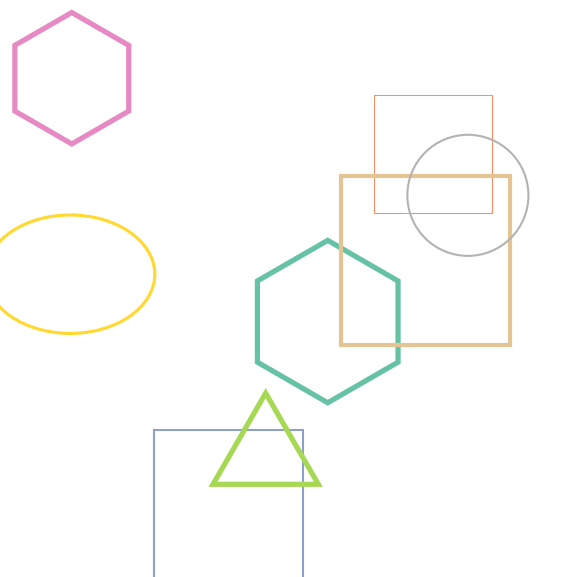[{"shape": "hexagon", "thickness": 2.5, "radius": 0.7, "center": [0.567, 0.442]}, {"shape": "square", "thickness": 0.5, "radius": 0.51, "center": [0.75, 0.732]}, {"shape": "square", "thickness": 1, "radius": 0.65, "center": [0.395, 0.126]}, {"shape": "hexagon", "thickness": 2.5, "radius": 0.57, "center": [0.124, 0.864]}, {"shape": "triangle", "thickness": 2.5, "radius": 0.53, "center": [0.46, 0.213]}, {"shape": "oval", "thickness": 1.5, "radius": 0.73, "center": [0.122, 0.524]}, {"shape": "square", "thickness": 2, "radius": 0.73, "center": [0.737, 0.547]}, {"shape": "circle", "thickness": 1, "radius": 0.52, "center": [0.81, 0.661]}]